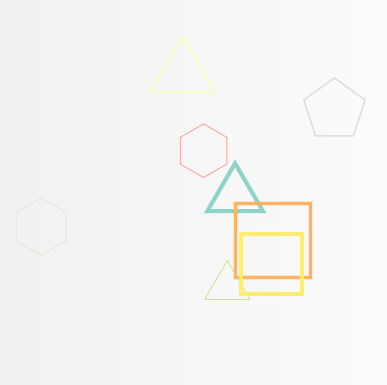[{"shape": "triangle", "thickness": 3, "radius": 0.41, "center": [0.607, 0.493]}, {"shape": "triangle", "thickness": 1, "radius": 0.48, "center": [0.472, 0.809]}, {"shape": "hexagon", "thickness": 0.5, "radius": 0.35, "center": [0.525, 0.608]}, {"shape": "square", "thickness": 2.5, "radius": 0.48, "center": [0.703, 0.377]}, {"shape": "triangle", "thickness": 0.5, "radius": 0.34, "center": [0.587, 0.256]}, {"shape": "pentagon", "thickness": 1, "radius": 0.42, "center": [0.863, 0.714]}, {"shape": "hexagon", "thickness": 0.5, "radius": 0.37, "center": [0.106, 0.411]}, {"shape": "square", "thickness": 3, "radius": 0.39, "center": [0.701, 0.314]}]